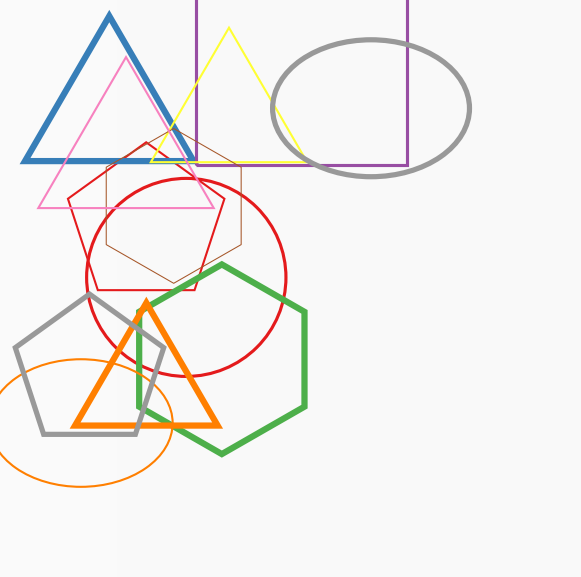[{"shape": "pentagon", "thickness": 1, "radius": 0.71, "center": [0.251, 0.611]}, {"shape": "circle", "thickness": 1.5, "radius": 0.86, "center": [0.32, 0.519]}, {"shape": "triangle", "thickness": 3, "radius": 0.84, "center": [0.188, 0.804]}, {"shape": "hexagon", "thickness": 3, "radius": 0.82, "center": [0.382, 0.377]}, {"shape": "square", "thickness": 1.5, "radius": 0.9, "center": [0.519, 0.895]}, {"shape": "oval", "thickness": 1, "radius": 0.79, "center": [0.139, 0.267]}, {"shape": "triangle", "thickness": 3, "radius": 0.71, "center": [0.252, 0.333]}, {"shape": "triangle", "thickness": 1, "radius": 0.78, "center": [0.394, 0.796]}, {"shape": "hexagon", "thickness": 0.5, "radius": 0.67, "center": [0.299, 0.643]}, {"shape": "triangle", "thickness": 1, "radius": 0.87, "center": [0.217, 0.726]}, {"shape": "pentagon", "thickness": 2.5, "radius": 0.67, "center": [0.154, 0.356]}, {"shape": "oval", "thickness": 2.5, "radius": 0.85, "center": [0.638, 0.812]}]